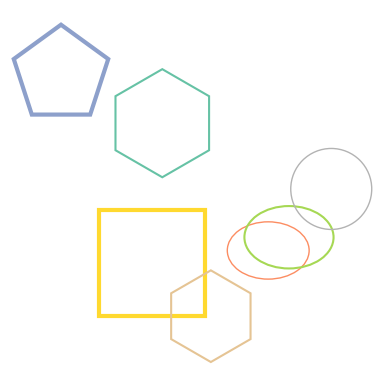[{"shape": "hexagon", "thickness": 1.5, "radius": 0.7, "center": [0.422, 0.68]}, {"shape": "oval", "thickness": 1, "radius": 0.53, "center": [0.697, 0.349]}, {"shape": "pentagon", "thickness": 3, "radius": 0.65, "center": [0.158, 0.807]}, {"shape": "oval", "thickness": 1.5, "radius": 0.58, "center": [0.751, 0.384]}, {"shape": "square", "thickness": 3, "radius": 0.69, "center": [0.395, 0.318]}, {"shape": "hexagon", "thickness": 1.5, "radius": 0.6, "center": [0.548, 0.179]}, {"shape": "circle", "thickness": 1, "radius": 0.53, "center": [0.86, 0.509]}]